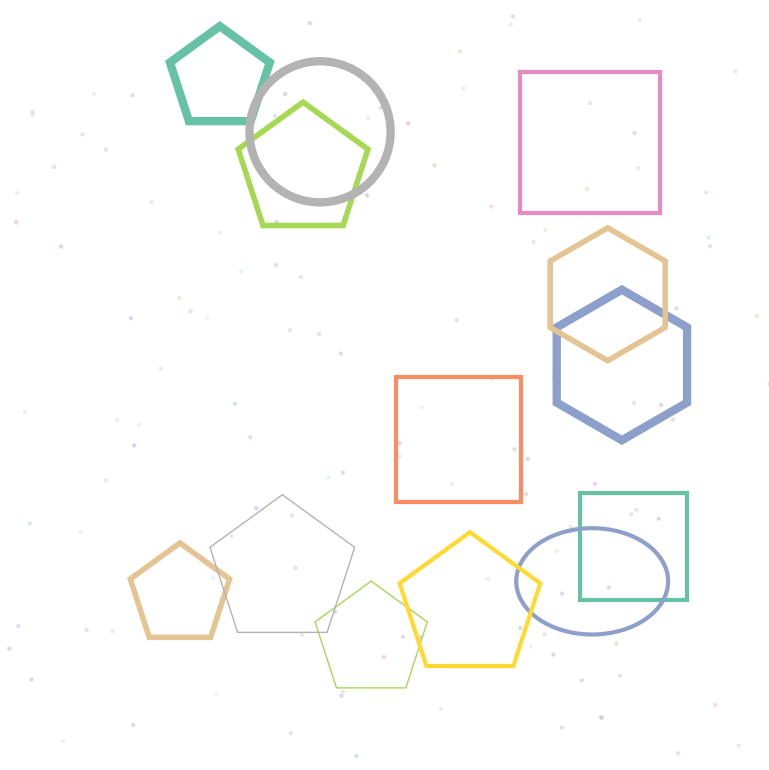[{"shape": "pentagon", "thickness": 3, "radius": 0.34, "center": [0.286, 0.898]}, {"shape": "square", "thickness": 1.5, "radius": 0.35, "center": [0.823, 0.29]}, {"shape": "square", "thickness": 1.5, "radius": 0.41, "center": [0.595, 0.429]}, {"shape": "oval", "thickness": 1.5, "radius": 0.49, "center": [0.769, 0.245]}, {"shape": "hexagon", "thickness": 3, "radius": 0.49, "center": [0.808, 0.526]}, {"shape": "square", "thickness": 1.5, "radius": 0.46, "center": [0.766, 0.815]}, {"shape": "pentagon", "thickness": 0.5, "radius": 0.38, "center": [0.482, 0.169]}, {"shape": "pentagon", "thickness": 2, "radius": 0.44, "center": [0.394, 0.779]}, {"shape": "pentagon", "thickness": 1.5, "radius": 0.48, "center": [0.61, 0.213]}, {"shape": "hexagon", "thickness": 2, "radius": 0.43, "center": [0.789, 0.618]}, {"shape": "pentagon", "thickness": 2, "radius": 0.34, "center": [0.234, 0.227]}, {"shape": "pentagon", "thickness": 0.5, "radius": 0.49, "center": [0.367, 0.259]}, {"shape": "circle", "thickness": 3, "radius": 0.46, "center": [0.416, 0.829]}]